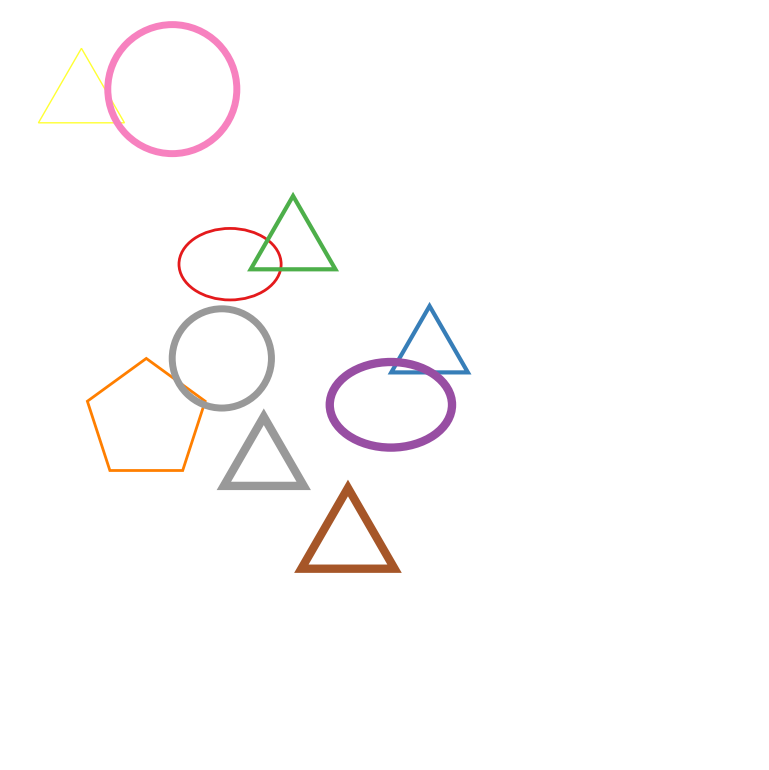[{"shape": "oval", "thickness": 1, "radius": 0.33, "center": [0.299, 0.657]}, {"shape": "triangle", "thickness": 1.5, "radius": 0.29, "center": [0.558, 0.545]}, {"shape": "triangle", "thickness": 1.5, "radius": 0.32, "center": [0.381, 0.682]}, {"shape": "oval", "thickness": 3, "radius": 0.4, "center": [0.508, 0.474]}, {"shape": "pentagon", "thickness": 1, "radius": 0.4, "center": [0.19, 0.454]}, {"shape": "triangle", "thickness": 0.5, "radius": 0.32, "center": [0.106, 0.873]}, {"shape": "triangle", "thickness": 3, "radius": 0.35, "center": [0.452, 0.296]}, {"shape": "circle", "thickness": 2.5, "radius": 0.42, "center": [0.224, 0.884]}, {"shape": "circle", "thickness": 2.5, "radius": 0.32, "center": [0.288, 0.535]}, {"shape": "triangle", "thickness": 3, "radius": 0.3, "center": [0.343, 0.399]}]